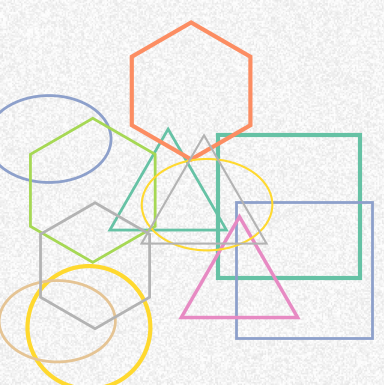[{"shape": "triangle", "thickness": 2, "radius": 0.87, "center": [0.437, 0.49]}, {"shape": "square", "thickness": 3, "radius": 0.92, "center": [0.75, 0.464]}, {"shape": "hexagon", "thickness": 3, "radius": 0.89, "center": [0.496, 0.764]}, {"shape": "square", "thickness": 2, "radius": 0.89, "center": [0.789, 0.299]}, {"shape": "oval", "thickness": 2, "radius": 0.81, "center": [0.127, 0.639]}, {"shape": "triangle", "thickness": 2.5, "radius": 0.87, "center": [0.622, 0.263]}, {"shape": "hexagon", "thickness": 2, "radius": 0.94, "center": [0.241, 0.506]}, {"shape": "circle", "thickness": 3, "radius": 0.8, "center": [0.231, 0.149]}, {"shape": "oval", "thickness": 1.5, "radius": 0.85, "center": [0.538, 0.468]}, {"shape": "oval", "thickness": 2, "radius": 0.75, "center": [0.149, 0.166]}, {"shape": "triangle", "thickness": 1.5, "radius": 0.94, "center": [0.53, 0.461]}, {"shape": "hexagon", "thickness": 2, "radius": 0.82, "center": [0.247, 0.31]}]